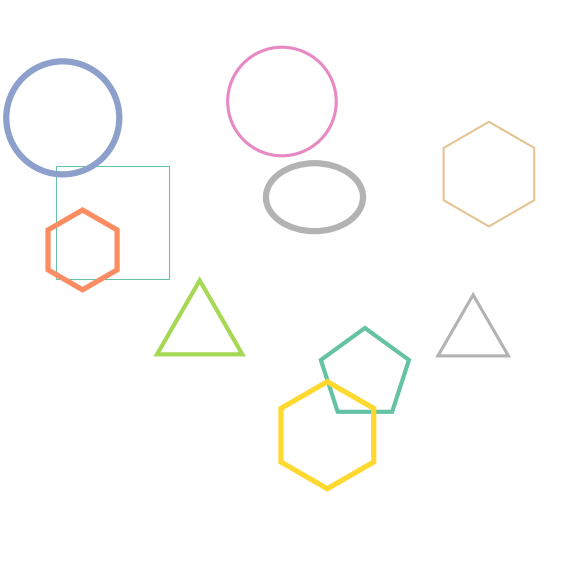[{"shape": "pentagon", "thickness": 2, "radius": 0.4, "center": [0.632, 0.351]}, {"shape": "square", "thickness": 0.5, "radius": 0.49, "center": [0.194, 0.614]}, {"shape": "hexagon", "thickness": 2.5, "radius": 0.35, "center": [0.143, 0.566]}, {"shape": "circle", "thickness": 3, "radius": 0.49, "center": [0.109, 0.795]}, {"shape": "circle", "thickness": 1.5, "radius": 0.47, "center": [0.488, 0.823]}, {"shape": "triangle", "thickness": 2, "radius": 0.43, "center": [0.346, 0.428]}, {"shape": "hexagon", "thickness": 2.5, "radius": 0.46, "center": [0.567, 0.246]}, {"shape": "hexagon", "thickness": 1, "radius": 0.45, "center": [0.847, 0.698]}, {"shape": "triangle", "thickness": 1.5, "radius": 0.35, "center": [0.819, 0.418]}, {"shape": "oval", "thickness": 3, "radius": 0.42, "center": [0.545, 0.658]}]